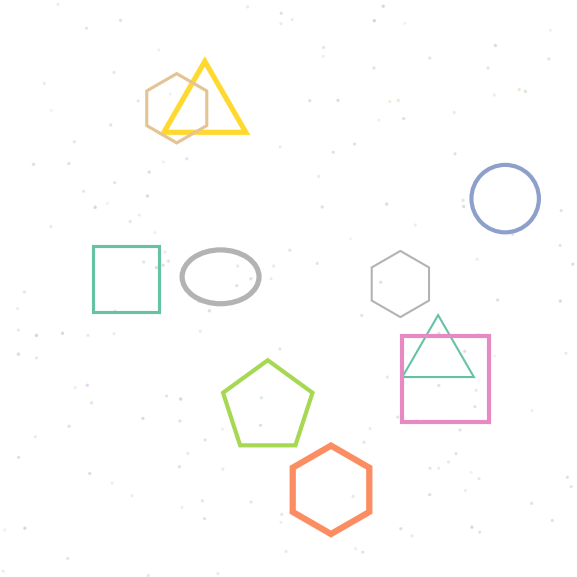[{"shape": "triangle", "thickness": 1, "radius": 0.36, "center": [0.759, 0.382]}, {"shape": "square", "thickness": 1.5, "radius": 0.29, "center": [0.218, 0.516]}, {"shape": "hexagon", "thickness": 3, "radius": 0.38, "center": [0.573, 0.151]}, {"shape": "circle", "thickness": 2, "radius": 0.29, "center": [0.875, 0.655]}, {"shape": "square", "thickness": 2, "radius": 0.37, "center": [0.771, 0.343]}, {"shape": "pentagon", "thickness": 2, "radius": 0.41, "center": [0.464, 0.294]}, {"shape": "triangle", "thickness": 2.5, "radius": 0.41, "center": [0.355, 0.811]}, {"shape": "hexagon", "thickness": 1.5, "radius": 0.3, "center": [0.306, 0.812]}, {"shape": "oval", "thickness": 2.5, "radius": 0.33, "center": [0.382, 0.52]}, {"shape": "hexagon", "thickness": 1, "radius": 0.29, "center": [0.693, 0.507]}]